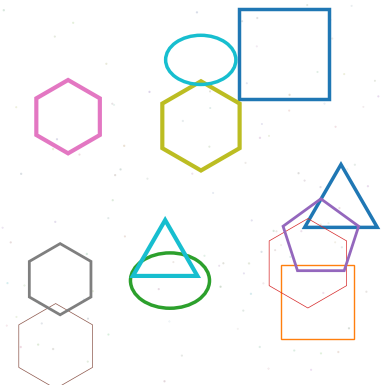[{"shape": "triangle", "thickness": 2.5, "radius": 0.54, "center": [0.886, 0.464]}, {"shape": "square", "thickness": 2.5, "radius": 0.58, "center": [0.737, 0.86]}, {"shape": "square", "thickness": 1, "radius": 0.48, "center": [0.825, 0.216]}, {"shape": "oval", "thickness": 2.5, "radius": 0.51, "center": [0.442, 0.271]}, {"shape": "hexagon", "thickness": 0.5, "radius": 0.58, "center": [0.8, 0.316]}, {"shape": "pentagon", "thickness": 2, "radius": 0.52, "center": [0.833, 0.38]}, {"shape": "hexagon", "thickness": 0.5, "radius": 0.55, "center": [0.145, 0.101]}, {"shape": "hexagon", "thickness": 3, "radius": 0.48, "center": [0.177, 0.697]}, {"shape": "hexagon", "thickness": 2, "radius": 0.46, "center": [0.156, 0.275]}, {"shape": "hexagon", "thickness": 3, "radius": 0.58, "center": [0.522, 0.673]}, {"shape": "triangle", "thickness": 3, "radius": 0.48, "center": [0.429, 0.332]}, {"shape": "oval", "thickness": 2.5, "radius": 0.46, "center": [0.521, 0.844]}]